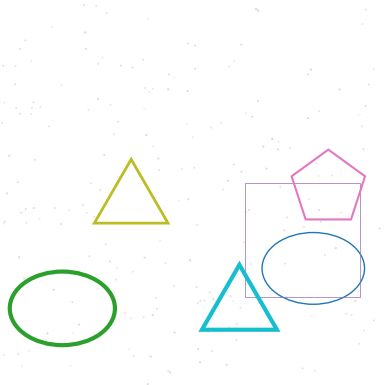[{"shape": "oval", "thickness": 1, "radius": 0.67, "center": [0.814, 0.303]}, {"shape": "oval", "thickness": 3, "radius": 0.68, "center": [0.162, 0.199]}, {"shape": "square", "thickness": 0.5, "radius": 0.74, "center": [0.786, 0.376]}, {"shape": "pentagon", "thickness": 1.5, "radius": 0.5, "center": [0.853, 0.511]}, {"shape": "triangle", "thickness": 2, "radius": 0.55, "center": [0.341, 0.476]}, {"shape": "triangle", "thickness": 3, "radius": 0.56, "center": [0.622, 0.2]}]